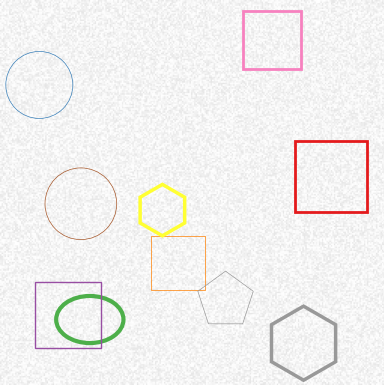[{"shape": "square", "thickness": 2, "radius": 0.47, "center": [0.86, 0.542]}, {"shape": "circle", "thickness": 0.5, "radius": 0.44, "center": [0.102, 0.779]}, {"shape": "oval", "thickness": 3, "radius": 0.44, "center": [0.233, 0.17]}, {"shape": "square", "thickness": 1, "radius": 0.43, "center": [0.177, 0.181]}, {"shape": "square", "thickness": 0.5, "radius": 0.35, "center": [0.463, 0.316]}, {"shape": "hexagon", "thickness": 2.5, "radius": 0.33, "center": [0.422, 0.454]}, {"shape": "circle", "thickness": 0.5, "radius": 0.47, "center": [0.21, 0.471]}, {"shape": "square", "thickness": 2, "radius": 0.38, "center": [0.707, 0.897]}, {"shape": "pentagon", "thickness": 0.5, "radius": 0.38, "center": [0.586, 0.22]}, {"shape": "hexagon", "thickness": 2.5, "radius": 0.48, "center": [0.788, 0.109]}]